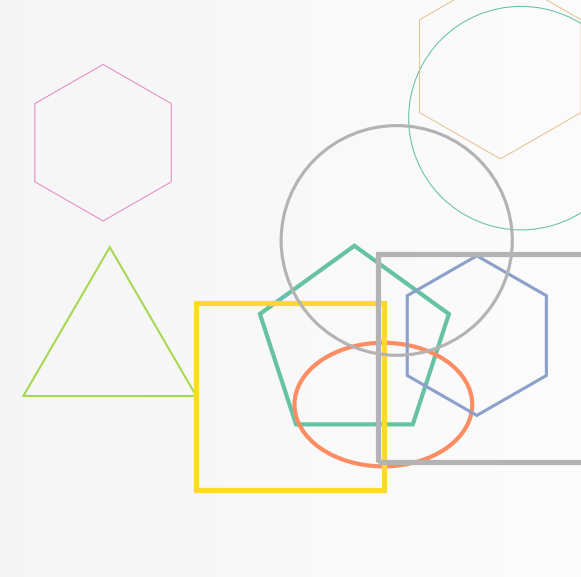[{"shape": "circle", "thickness": 0.5, "radius": 0.97, "center": [0.897, 0.795]}, {"shape": "pentagon", "thickness": 2, "radius": 0.85, "center": [0.61, 0.403]}, {"shape": "oval", "thickness": 2, "radius": 0.76, "center": [0.66, 0.299]}, {"shape": "hexagon", "thickness": 1.5, "radius": 0.69, "center": [0.82, 0.418]}, {"shape": "hexagon", "thickness": 0.5, "radius": 0.68, "center": [0.177, 0.752]}, {"shape": "triangle", "thickness": 1, "radius": 0.86, "center": [0.189, 0.399]}, {"shape": "square", "thickness": 2.5, "radius": 0.81, "center": [0.499, 0.313]}, {"shape": "hexagon", "thickness": 0.5, "radius": 0.8, "center": [0.861, 0.885]}, {"shape": "square", "thickness": 2.5, "radius": 0.9, "center": [0.831, 0.379]}, {"shape": "circle", "thickness": 1.5, "radius": 0.99, "center": [0.683, 0.583]}]